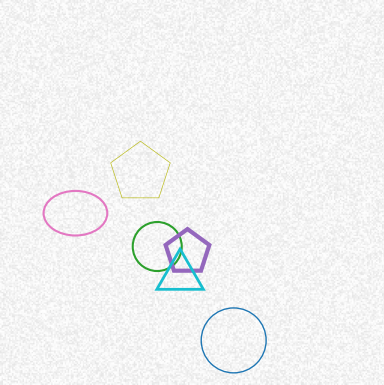[{"shape": "circle", "thickness": 1, "radius": 0.42, "center": [0.607, 0.116]}, {"shape": "circle", "thickness": 1.5, "radius": 0.32, "center": [0.408, 0.36]}, {"shape": "pentagon", "thickness": 3, "radius": 0.3, "center": [0.487, 0.345]}, {"shape": "oval", "thickness": 1.5, "radius": 0.41, "center": [0.196, 0.446]}, {"shape": "pentagon", "thickness": 0.5, "radius": 0.41, "center": [0.365, 0.552]}, {"shape": "triangle", "thickness": 2, "radius": 0.35, "center": [0.468, 0.283]}]